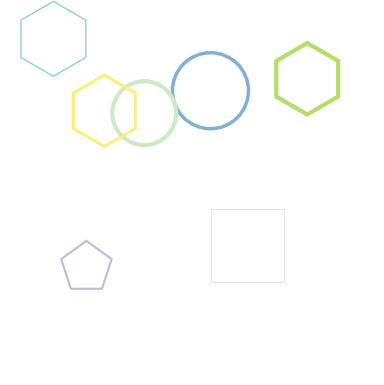[{"shape": "hexagon", "thickness": 1, "radius": 0.49, "center": [0.139, 0.899]}, {"shape": "pentagon", "thickness": 1.5, "radius": 0.34, "center": [0.224, 0.306]}, {"shape": "circle", "thickness": 2.5, "radius": 0.49, "center": [0.547, 0.764]}, {"shape": "hexagon", "thickness": 3, "radius": 0.46, "center": [0.798, 0.795]}, {"shape": "square", "thickness": 0.5, "radius": 0.48, "center": [0.644, 0.363]}, {"shape": "circle", "thickness": 3, "radius": 0.41, "center": [0.375, 0.706]}, {"shape": "hexagon", "thickness": 2, "radius": 0.46, "center": [0.271, 0.712]}]